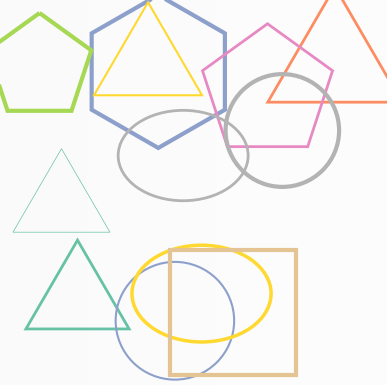[{"shape": "triangle", "thickness": 0.5, "radius": 0.72, "center": [0.159, 0.469]}, {"shape": "triangle", "thickness": 2, "radius": 0.77, "center": [0.2, 0.222]}, {"shape": "triangle", "thickness": 2, "radius": 1.0, "center": [0.864, 0.835]}, {"shape": "circle", "thickness": 1.5, "radius": 0.76, "center": [0.451, 0.167]}, {"shape": "hexagon", "thickness": 3, "radius": 0.99, "center": [0.408, 0.814]}, {"shape": "pentagon", "thickness": 2, "radius": 0.88, "center": [0.69, 0.762]}, {"shape": "pentagon", "thickness": 3, "radius": 0.7, "center": [0.102, 0.826]}, {"shape": "triangle", "thickness": 1.5, "radius": 0.8, "center": [0.382, 0.833]}, {"shape": "oval", "thickness": 2.5, "radius": 0.9, "center": [0.52, 0.237]}, {"shape": "square", "thickness": 3, "radius": 0.81, "center": [0.602, 0.188]}, {"shape": "oval", "thickness": 2, "radius": 0.84, "center": [0.473, 0.596]}, {"shape": "circle", "thickness": 3, "radius": 0.73, "center": [0.729, 0.661]}]